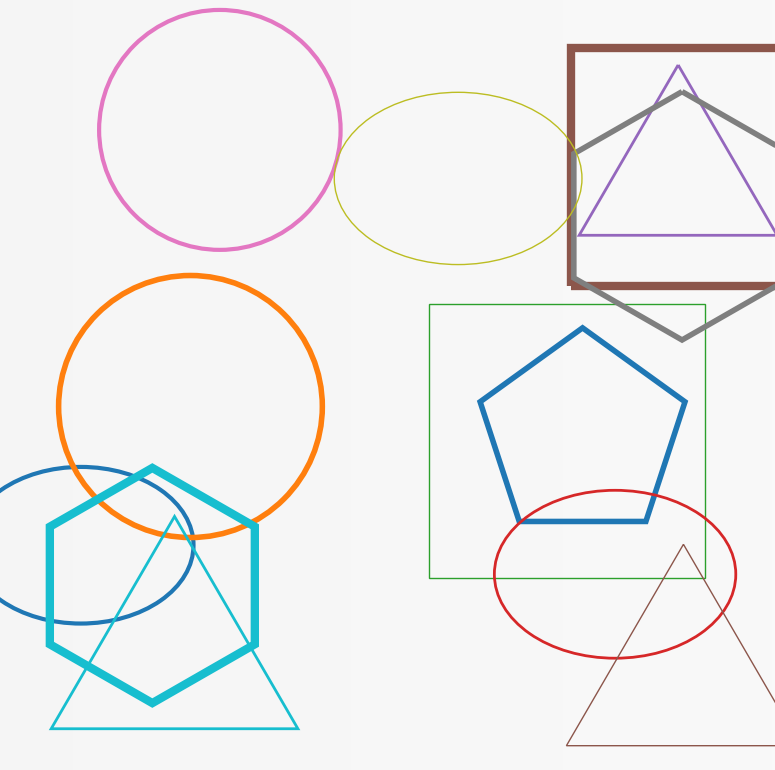[{"shape": "oval", "thickness": 1.5, "radius": 0.73, "center": [0.104, 0.292]}, {"shape": "pentagon", "thickness": 2, "radius": 0.69, "center": [0.752, 0.435]}, {"shape": "circle", "thickness": 2, "radius": 0.85, "center": [0.246, 0.472]}, {"shape": "square", "thickness": 0.5, "radius": 0.89, "center": [0.732, 0.428]}, {"shape": "oval", "thickness": 1, "radius": 0.78, "center": [0.794, 0.254]}, {"shape": "triangle", "thickness": 1, "radius": 0.74, "center": [0.875, 0.768]}, {"shape": "triangle", "thickness": 0.5, "radius": 0.87, "center": [0.882, 0.119]}, {"shape": "square", "thickness": 3, "radius": 0.77, "center": [0.892, 0.783]}, {"shape": "circle", "thickness": 1.5, "radius": 0.78, "center": [0.284, 0.831]}, {"shape": "hexagon", "thickness": 2, "radius": 0.81, "center": [0.88, 0.72]}, {"shape": "oval", "thickness": 0.5, "radius": 0.8, "center": [0.591, 0.768]}, {"shape": "triangle", "thickness": 1, "radius": 0.92, "center": [0.225, 0.145]}, {"shape": "hexagon", "thickness": 3, "radius": 0.76, "center": [0.197, 0.24]}]